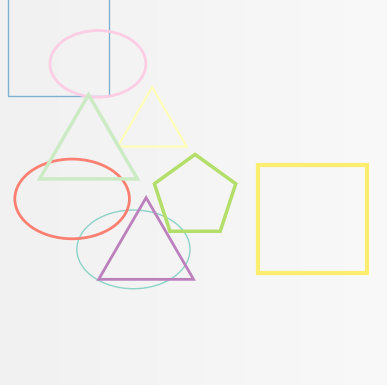[{"shape": "oval", "thickness": 1, "radius": 0.73, "center": [0.344, 0.352]}, {"shape": "triangle", "thickness": 1.5, "radius": 0.51, "center": [0.393, 0.671]}, {"shape": "oval", "thickness": 2, "radius": 0.74, "center": [0.186, 0.483]}, {"shape": "square", "thickness": 1, "radius": 0.65, "center": [0.151, 0.882]}, {"shape": "pentagon", "thickness": 2.5, "radius": 0.55, "center": [0.503, 0.489]}, {"shape": "oval", "thickness": 2, "radius": 0.62, "center": [0.253, 0.834]}, {"shape": "triangle", "thickness": 2, "radius": 0.71, "center": [0.377, 0.345]}, {"shape": "triangle", "thickness": 2.5, "radius": 0.73, "center": [0.228, 0.608]}, {"shape": "square", "thickness": 3, "radius": 0.7, "center": [0.806, 0.432]}]